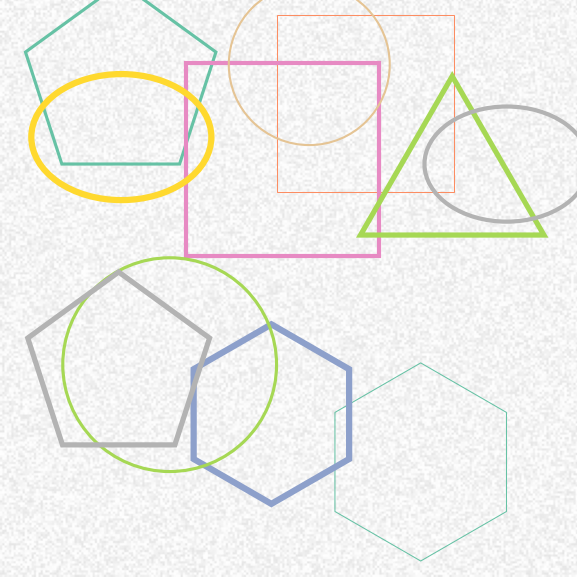[{"shape": "pentagon", "thickness": 1.5, "radius": 0.87, "center": [0.209, 0.855]}, {"shape": "hexagon", "thickness": 0.5, "radius": 0.86, "center": [0.729, 0.199]}, {"shape": "square", "thickness": 0.5, "radius": 0.77, "center": [0.633, 0.82]}, {"shape": "hexagon", "thickness": 3, "radius": 0.78, "center": [0.47, 0.282]}, {"shape": "square", "thickness": 2, "radius": 0.84, "center": [0.489, 0.723]}, {"shape": "circle", "thickness": 1.5, "radius": 0.93, "center": [0.294, 0.368]}, {"shape": "triangle", "thickness": 2.5, "radius": 0.92, "center": [0.783, 0.684]}, {"shape": "oval", "thickness": 3, "radius": 0.78, "center": [0.21, 0.762]}, {"shape": "circle", "thickness": 1, "radius": 0.7, "center": [0.536, 0.887]}, {"shape": "pentagon", "thickness": 2.5, "radius": 0.83, "center": [0.205, 0.363]}, {"shape": "oval", "thickness": 2, "radius": 0.71, "center": [0.877, 0.715]}]